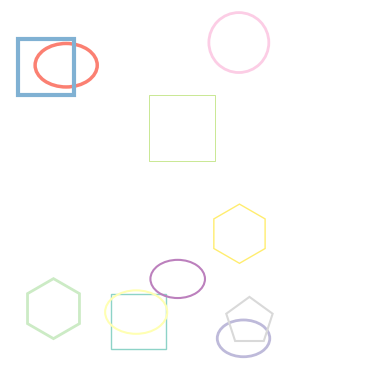[{"shape": "square", "thickness": 1, "radius": 0.36, "center": [0.36, 0.164]}, {"shape": "oval", "thickness": 1.5, "radius": 0.4, "center": [0.354, 0.189]}, {"shape": "oval", "thickness": 2, "radius": 0.34, "center": [0.633, 0.121]}, {"shape": "oval", "thickness": 2.5, "radius": 0.4, "center": [0.172, 0.831]}, {"shape": "square", "thickness": 3, "radius": 0.36, "center": [0.12, 0.826]}, {"shape": "square", "thickness": 0.5, "radius": 0.43, "center": [0.472, 0.667]}, {"shape": "circle", "thickness": 2, "radius": 0.39, "center": [0.62, 0.889]}, {"shape": "pentagon", "thickness": 1.5, "radius": 0.32, "center": [0.648, 0.166]}, {"shape": "oval", "thickness": 1.5, "radius": 0.35, "center": [0.462, 0.275]}, {"shape": "hexagon", "thickness": 2, "radius": 0.39, "center": [0.139, 0.198]}, {"shape": "hexagon", "thickness": 1, "radius": 0.38, "center": [0.622, 0.393]}]